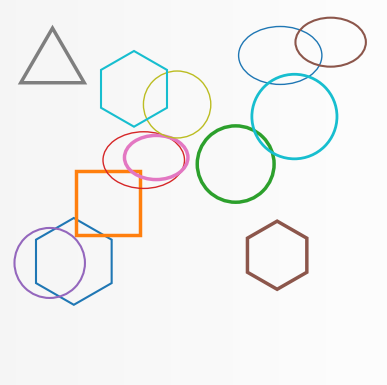[{"shape": "hexagon", "thickness": 1.5, "radius": 0.56, "center": [0.191, 0.321]}, {"shape": "oval", "thickness": 1, "radius": 0.54, "center": [0.723, 0.856]}, {"shape": "square", "thickness": 2.5, "radius": 0.42, "center": [0.28, 0.473]}, {"shape": "circle", "thickness": 2.5, "radius": 0.5, "center": [0.608, 0.574]}, {"shape": "oval", "thickness": 1, "radius": 0.53, "center": [0.371, 0.584]}, {"shape": "circle", "thickness": 1.5, "radius": 0.45, "center": [0.128, 0.317]}, {"shape": "hexagon", "thickness": 2.5, "radius": 0.44, "center": [0.715, 0.337]}, {"shape": "oval", "thickness": 1.5, "radius": 0.45, "center": [0.853, 0.89]}, {"shape": "oval", "thickness": 2.5, "radius": 0.41, "center": [0.403, 0.591]}, {"shape": "triangle", "thickness": 2.5, "radius": 0.47, "center": [0.135, 0.832]}, {"shape": "circle", "thickness": 1, "radius": 0.43, "center": [0.457, 0.729]}, {"shape": "hexagon", "thickness": 1.5, "radius": 0.49, "center": [0.346, 0.769]}, {"shape": "circle", "thickness": 2, "radius": 0.55, "center": [0.76, 0.697]}]